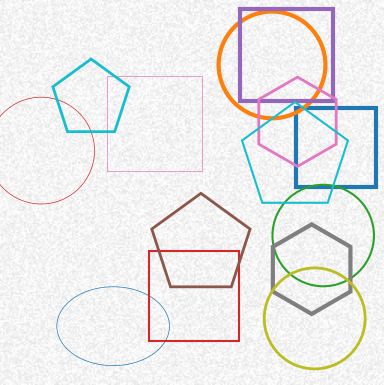[{"shape": "square", "thickness": 3, "radius": 0.52, "center": [0.873, 0.617]}, {"shape": "oval", "thickness": 0.5, "radius": 0.73, "center": [0.294, 0.153]}, {"shape": "circle", "thickness": 3, "radius": 0.69, "center": [0.707, 0.831]}, {"shape": "circle", "thickness": 1.5, "radius": 0.66, "center": [0.84, 0.388]}, {"shape": "square", "thickness": 1.5, "radius": 0.58, "center": [0.504, 0.23]}, {"shape": "circle", "thickness": 0.5, "radius": 0.69, "center": [0.107, 0.609]}, {"shape": "square", "thickness": 3, "radius": 0.6, "center": [0.744, 0.857]}, {"shape": "pentagon", "thickness": 2, "radius": 0.67, "center": [0.522, 0.364]}, {"shape": "square", "thickness": 0.5, "radius": 0.61, "center": [0.402, 0.68]}, {"shape": "hexagon", "thickness": 2, "radius": 0.58, "center": [0.773, 0.684]}, {"shape": "hexagon", "thickness": 3, "radius": 0.58, "center": [0.809, 0.301]}, {"shape": "circle", "thickness": 2, "radius": 0.66, "center": [0.817, 0.173]}, {"shape": "pentagon", "thickness": 1.5, "radius": 0.72, "center": [0.766, 0.59]}, {"shape": "pentagon", "thickness": 2, "radius": 0.52, "center": [0.237, 0.742]}]